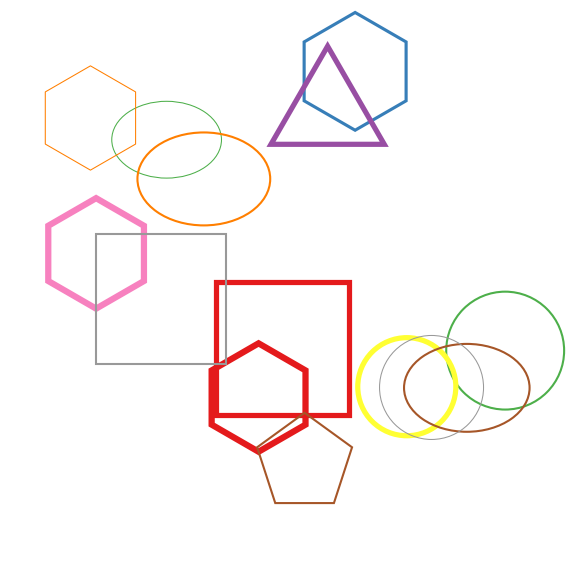[{"shape": "square", "thickness": 2.5, "radius": 0.58, "center": [0.489, 0.395]}, {"shape": "hexagon", "thickness": 3, "radius": 0.47, "center": [0.448, 0.311]}, {"shape": "hexagon", "thickness": 1.5, "radius": 0.51, "center": [0.615, 0.876]}, {"shape": "oval", "thickness": 0.5, "radius": 0.47, "center": [0.289, 0.757]}, {"shape": "circle", "thickness": 1, "radius": 0.51, "center": [0.875, 0.392]}, {"shape": "triangle", "thickness": 2.5, "radius": 0.57, "center": [0.567, 0.806]}, {"shape": "hexagon", "thickness": 0.5, "radius": 0.45, "center": [0.157, 0.795]}, {"shape": "oval", "thickness": 1, "radius": 0.57, "center": [0.353, 0.689]}, {"shape": "circle", "thickness": 2.5, "radius": 0.42, "center": [0.704, 0.33]}, {"shape": "pentagon", "thickness": 1, "radius": 0.43, "center": [0.527, 0.198]}, {"shape": "oval", "thickness": 1, "radius": 0.54, "center": [0.808, 0.328]}, {"shape": "hexagon", "thickness": 3, "radius": 0.48, "center": [0.166, 0.56]}, {"shape": "square", "thickness": 1, "radius": 0.56, "center": [0.279, 0.481]}, {"shape": "circle", "thickness": 0.5, "radius": 0.45, "center": [0.747, 0.328]}]